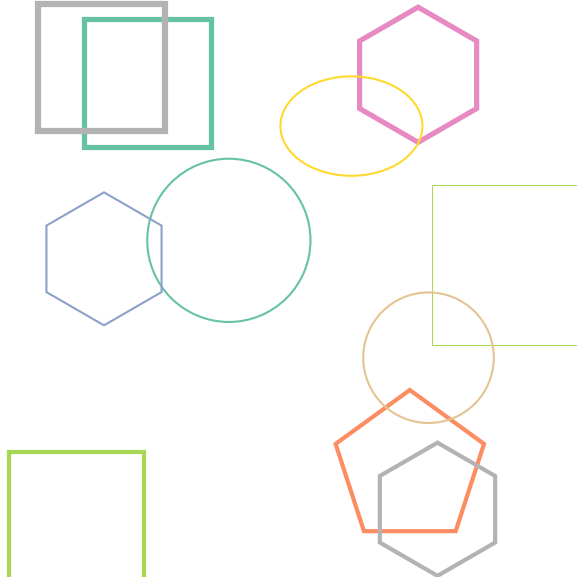[{"shape": "circle", "thickness": 1, "radius": 0.71, "center": [0.396, 0.583]}, {"shape": "square", "thickness": 2.5, "radius": 0.55, "center": [0.255, 0.855]}, {"shape": "pentagon", "thickness": 2, "radius": 0.68, "center": [0.71, 0.189]}, {"shape": "hexagon", "thickness": 1, "radius": 0.58, "center": [0.18, 0.551]}, {"shape": "hexagon", "thickness": 2.5, "radius": 0.59, "center": [0.724, 0.87]}, {"shape": "square", "thickness": 0.5, "radius": 0.69, "center": [0.887, 0.54]}, {"shape": "square", "thickness": 2, "radius": 0.58, "center": [0.132, 0.1]}, {"shape": "oval", "thickness": 1, "radius": 0.62, "center": [0.609, 0.781]}, {"shape": "circle", "thickness": 1, "radius": 0.57, "center": [0.742, 0.38]}, {"shape": "square", "thickness": 3, "radius": 0.55, "center": [0.176, 0.882]}, {"shape": "hexagon", "thickness": 2, "radius": 0.58, "center": [0.758, 0.117]}]